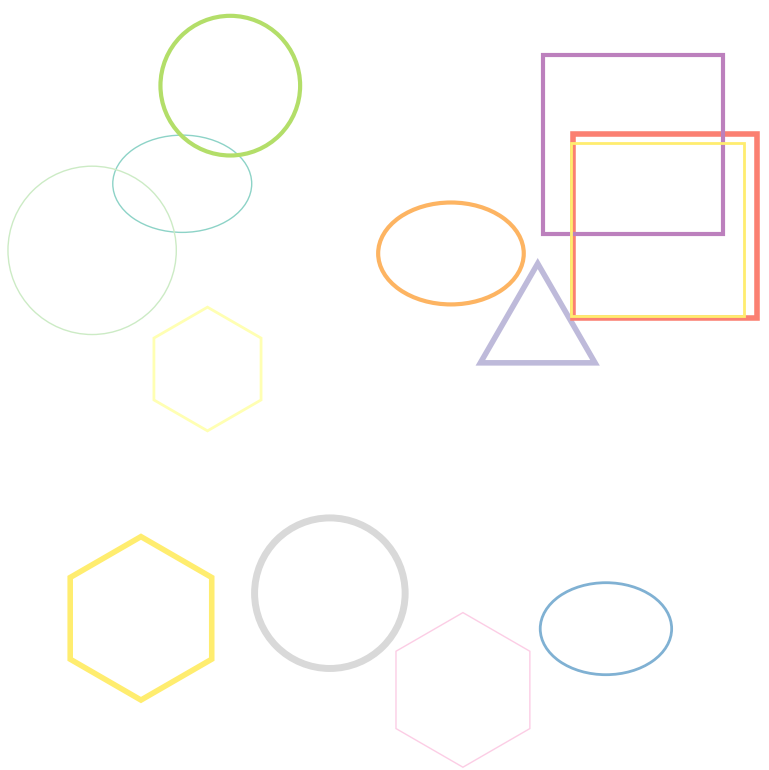[{"shape": "oval", "thickness": 0.5, "radius": 0.45, "center": [0.237, 0.761]}, {"shape": "hexagon", "thickness": 1, "radius": 0.4, "center": [0.269, 0.521]}, {"shape": "triangle", "thickness": 2, "radius": 0.43, "center": [0.698, 0.572]}, {"shape": "square", "thickness": 2, "radius": 0.6, "center": [0.863, 0.706]}, {"shape": "oval", "thickness": 1, "radius": 0.43, "center": [0.787, 0.184]}, {"shape": "oval", "thickness": 1.5, "radius": 0.47, "center": [0.586, 0.671]}, {"shape": "circle", "thickness": 1.5, "radius": 0.45, "center": [0.299, 0.889]}, {"shape": "hexagon", "thickness": 0.5, "radius": 0.5, "center": [0.601, 0.104]}, {"shape": "circle", "thickness": 2.5, "radius": 0.49, "center": [0.428, 0.23]}, {"shape": "square", "thickness": 1.5, "radius": 0.58, "center": [0.822, 0.812]}, {"shape": "circle", "thickness": 0.5, "radius": 0.55, "center": [0.12, 0.675]}, {"shape": "hexagon", "thickness": 2, "radius": 0.53, "center": [0.183, 0.197]}, {"shape": "square", "thickness": 1, "radius": 0.56, "center": [0.854, 0.702]}]